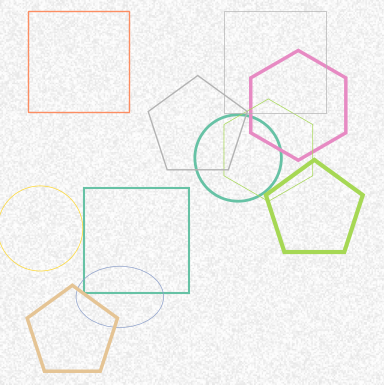[{"shape": "square", "thickness": 1.5, "radius": 0.68, "center": [0.355, 0.375]}, {"shape": "circle", "thickness": 2, "radius": 0.56, "center": [0.619, 0.59]}, {"shape": "square", "thickness": 1, "radius": 0.66, "center": [0.205, 0.84]}, {"shape": "oval", "thickness": 0.5, "radius": 0.57, "center": [0.311, 0.229]}, {"shape": "hexagon", "thickness": 2.5, "radius": 0.71, "center": [0.775, 0.726]}, {"shape": "hexagon", "thickness": 0.5, "radius": 0.67, "center": [0.697, 0.61]}, {"shape": "pentagon", "thickness": 3, "radius": 0.66, "center": [0.816, 0.452]}, {"shape": "circle", "thickness": 0.5, "radius": 0.55, "center": [0.105, 0.407]}, {"shape": "pentagon", "thickness": 2.5, "radius": 0.62, "center": [0.188, 0.136]}, {"shape": "square", "thickness": 0.5, "radius": 0.66, "center": [0.714, 0.839]}, {"shape": "pentagon", "thickness": 1, "radius": 0.68, "center": [0.514, 0.668]}]